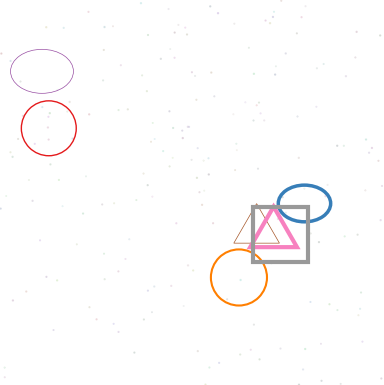[{"shape": "circle", "thickness": 1, "radius": 0.36, "center": [0.127, 0.667]}, {"shape": "oval", "thickness": 2.5, "radius": 0.34, "center": [0.791, 0.472]}, {"shape": "oval", "thickness": 0.5, "radius": 0.41, "center": [0.109, 0.815]}, {"shape": "circle", "thickness": 1.5, "radius": 0.36, "center": [0.621, 0.279]}, {"shape": "triangle", "thickness": 0.5, "radius": 0.34, "center": [0.667, 0.403]}, {"shape": "triangle", "thickness": 3, "radius": 0.35, "center": [0.711, 0.393]}, {"shape": "square", "thickness": 3, "radius": 0.36, "center": [0.728, 0.39]}]